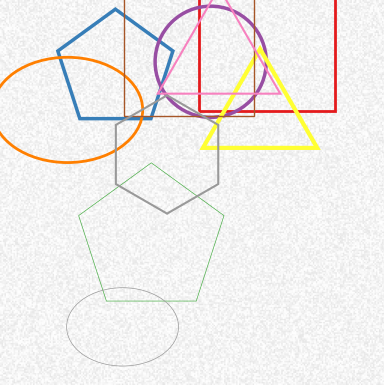[{"shape": "square", "thickness": 2, "radius": 0.89, "center": [0.693, 0.887]}, {"shape": "pentagon", "thickness": 2.5, "radius": 0.79, "center": [0.3, 0.819]}, {"shape": "pentagon", "thickness": 0.5, "radius": 0.99, "center": [0.393, 0.379]}, {"shape": "circle", "thickness": 2.5, "radius": 0.72, "center": [0.547, 0.84]}, {"shape": "oval", "thickness": 2, "radius": 0.98, "center": [0.175, 0.714]}, {"shape": "triangle", "thickness": 3, "radius": 0.86, "center": [0.675, 0.702]}, {"shape": "square", "thickness": 1, "radius": 0.85, "center": [0.491, 0.867]}, {"shape": "triangle", "thickness": 1.5, "radius": 0.92, "center": [0.569, 0.849]}, {"shape": "oval", "thickness": 0.5, "radius": 0.73, "center": [0.318, 0.151]}, {"shape": "hexagon", "thickness": 1.5, "radius": 0.77, "center": [0.434, 0.599]}]